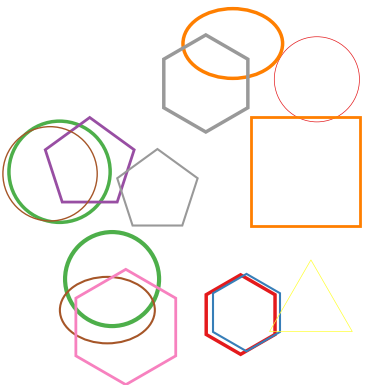[{"shape": "circle", "thickness": 0.5, "radius": 0.55, "center": [0.823, 0.794]}, {"shape": "hexagon", "thickness": 2.5, "radius": 0.52, "center": [0.625, 0.183]}, {"shape": "hexagon", "thickness": 1.5, "radius": 0.5, "center": [0.64, 0.188]}, {"shape": "circle", "thickness": 2.5, "radius": 0.66, "center": [0.155, 0.554]}, {"shape": "circle", "thickness": 3, "radius": 0.61, "center": [0.291, 0.275]}, {"shape": "pentagon", "thickness": 2, "radius": 0.61, "center": [0.233, 0.573]}, {"shape": "oval", "thickness": 2.5, "radius": 0.65, "center": [0.605, 0.887]}, {"shape": "square", "thickness": 2, "radius": 0.71, "center": [0.794, 0.555]}, {"shape": "triangle", "thickness": 0.5, "radius": 0.62, "center": [0.808, 0.201]}, {"shape": "oval", "thickness": 1.5, "radius": 0.62, "center": [0.279, 0.195]}, {"shape": "circle", "thickness": 1, "radius": 0.61, "center": [0.13, 0.549]}, {"shape": "hexagon", "thickness": 2, "radius": 0.75, "center": [0.327, 0.151]}, {"shape": "pentagon", "thickness": 1.5, "radius": 0.55, "center": [0.409, 0.503]}, {"shape": "hexagon", "thickness": 2.5, "radius": 0.63, "center": [0.535, 0.783]}]